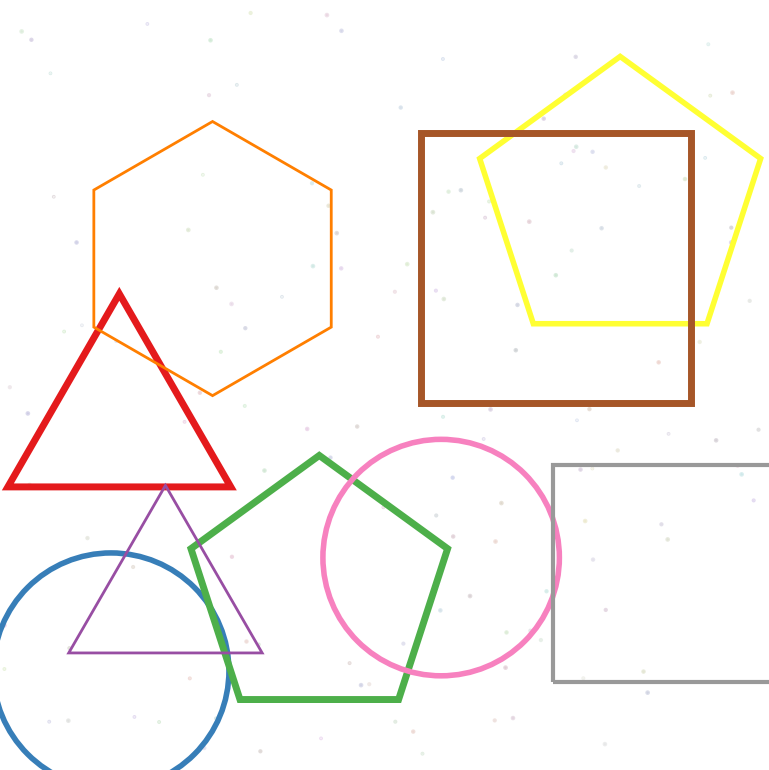[{"shape": "triangle", "thickness": 2.5, "radius": 0.84, "center": [0.155, 0.451]}, {"shape": "circle", "thickness": 2, "radius": 0.77, "center": [0.144, 0.129]}, {"shape": "pentagon", "thickness": 2.5, "radius": 0.88, "center": [0.415, 0.233]}, {"shape": "triangle", "thickness": 1, "radius": 0.73, "center": [0.215, 0.225]}, {"shape": "hexagon", "thickness": 1, "radius": 0.89, "center": [0.276, 0.664]}, {"shape": "pentagon", "thickness": 2, "radius": 0.96, "center": [0.805, 0.735]}, {"shape": "square", "thickness": 2.5, "radius": 0.88, "center": [0.722, 0.652]}, {"shape": "circle", "thickness": 2, "radius": 0.77, "center": [0.573, 0.276]}, {"shape": "square", "thickness": 1.5, "radius": 0.7, "center": [0.859, 0.255]}]